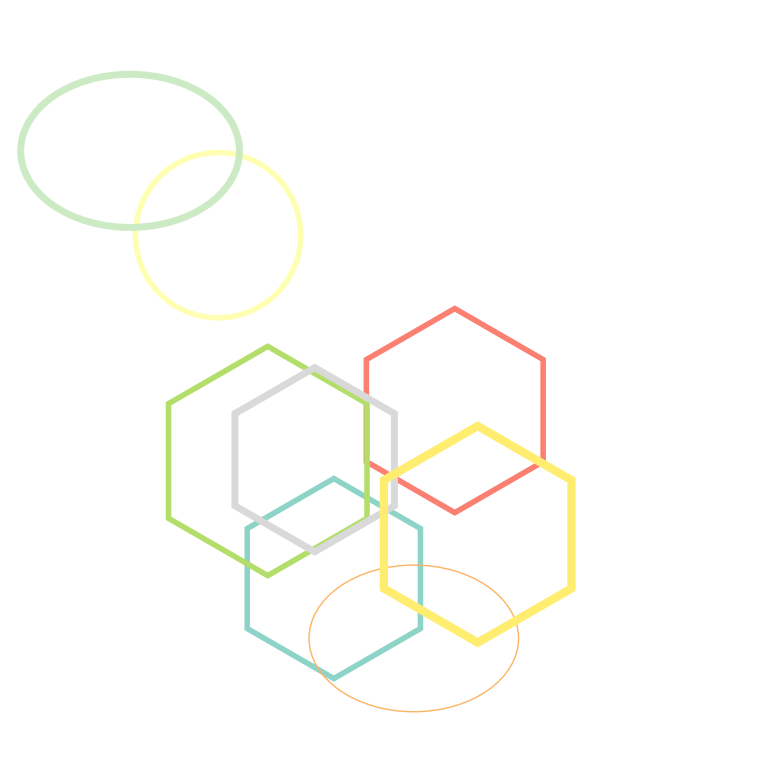[{"shape": "hexagon", "thickness": 2, "radius": 0.65, "center": [0.434, 0.249]}, {"shape": "circle", "thickness": 2, "radius": 0.54, "center": [0.283, 0.695]}, {"shape": "hexagon", "thickness": 2, "radius": 0.66, "center": [0.591, 0.467]}, {"shape": "oval", "thickness": 0.5, "radius": 0.68, "center": [0.537, 0.171]}, {"shape": "hexagon", "thickness": 2, "radius": 0.74, "center": [0.348, 0.401]}, {"shape": "hexagon", "thickness": 2.5, "radius": 0.6, "center": [0.409, 0.403]}, {"shape": "oval", "thickness": 2.5, "radius": 0.71, "center": [0.169, 0.804]}, {"shape": "hexagon", "thickness": 3, "radius": 0.7, "center": [0.62, 0.306]}]